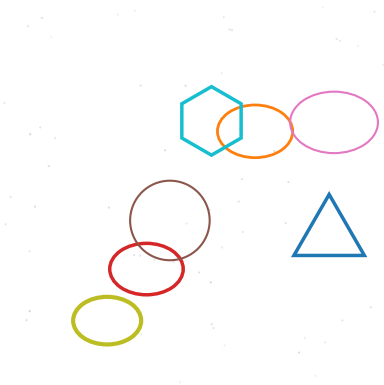[{"shape": "triangle", "thickness": 2.5, "radius": 0.53, "center": [0.855, 0.389]}, {"shape": "oval", "thickness": 2, "radius": 0.49, "center": [0.663, 0.659]}, {"shape": "oval", "thickness": 2.5, "radius": 0.48, "center": [0.38, 0.301]}, {"shape": "circle", "thickness": 1.5, "radius": 0.52, "center": [0.441, 0.427]}, {"shape": "oval", "thickness": 1.5, "radius": 0.57, "center": [0.868, 0.682]}, {"shape": "oval", "thickness": 3, "radius": 0.44, "center": [0.278, 0.167]}, {"shape": "hexagon", "thickness": 2.5, "radius": 0.44, "center": [0.549, 0.686]}]